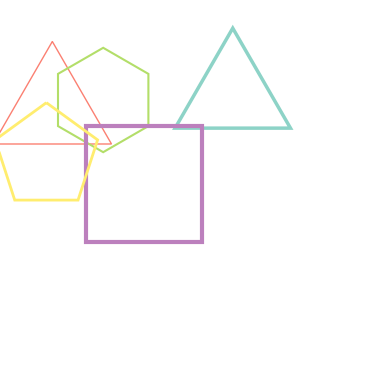[{"shape": "triangle", "thickness": 2.5, "radius": 0.87, "center": [0.605, 0.754]}, {"shape": "triangle", "thickness": 1, "radius": 0.89, "center": [0.136, 0.715]}, {"shape": "hexagon", "thickness": 1.5, "radius": 0.68, "center": [0.268, 0.74]}, {"shape": "square", "thickness": 3, "radius": 0.76, "center": [0.374, 0.522]}, {"shape": "pentagon", "thickness": 2, "radius": 0.7, "center": [0.12, 0.593]}]